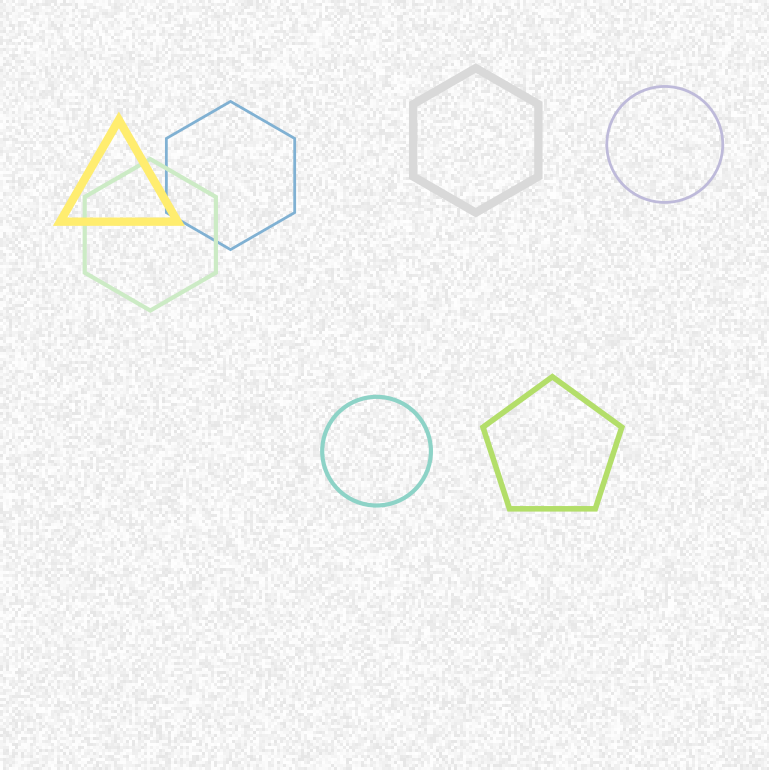[{"shape": "circle", "thickness": 1.5, "radius": 0.35, "center": [0.489, 0.414]}, {"shape": "circle", "thickness": 1, "radius": 0.38, "center": [0.863, 0.812]}, {"shape": "hexagon", "thickness": 1, "radius": 0.48, "center": [0.299, 0.772]}, {"shape": "pentagon", "thickness": 2, "radius": 0.47, "center": [0.717, 0.416]}, {"shape": "hexagon", "thickness": 3, "radius": 0.47, "center": [0.618, 0.818]}, {"shape": "hexagon", "thickness": 1.5, "radius": 0.49, "center": [0.195, 0.695]}, {"shape": "triangle", "thickness": 3, "radius": 0.44, "center": [0.154, 0.756]}]